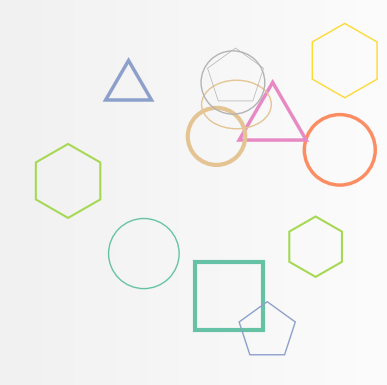[{"shape": "square", "thickness": 3, "radius": 0.44, "center": [0.59, 0.232]}, {"shape": "circle", "thickness": 1, "radius": 0.46, "center": [0.371, 0.341]}, {"shape": "circle", "thickness": 2.5, "radius": 0.46, "center": [0.877, 0.611]}, {"shape": "pentagon", "thickness": 1, "radius": 0.38, "center": [0.69, 0.14]}, {"shape": "triangle", "thickness": 2.5, "radius": 0.34, "center": [0.332, 0.774]}, {"shape": "triangle", "thickness": 2.5, "radius": 0.5, "center": [0.704, 0.686]}, {"shape": "hexagon", "thickness": 1.5, "radius": 0.39, "center": [0.815, 0.359]}, {"shape": "hexagon", "thickness": 1.5, "radius": 0.48, "center": [0.176, 0.53]}, {"shape": "hexagon", "thickness": 1, "radius": 0.48, "center": [0.889, 0.843]}, {"shape": "circle", "thickness": 3, "radius": 0.37, "center": [0.559, 0.646]}, {"shape": "oval", "thickness": 1, "radius": 0.45, "center": [0.61, 0.729]}, {"shape": "pentagon", "thickness": 0.5, "radius": 0.38, "center": [0.608, 0.799]}, {"shape": "circle", "thickness": 1, "radius": 0.41, "center": [0.601, 0.786]}]